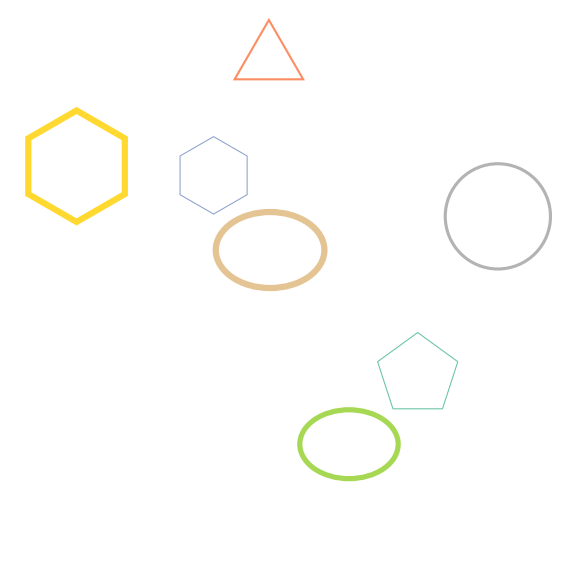[{"shape": "pentagon", "thickness": 0.5, "radius": 0.37, "center": [0.723, 0.35]}, {"shape": "triangle", "thickness": 1, "radius": 0.34, "center": [0.466, 0.896]}, {"shape": "hexagon", "thickness": 0.5, "radius": 0.34, "center": [0.37, 0.696]}, {"shape": "oval", "thickness": 2.5, "radius": 0.43, "center": [0.604, 0.23]}, {"shape": "hexagon", "thickness": 3, "radius": 0.48, "center": [0.133, 0.711]}, {"shape": "oval", "thickness": 3, "radius": 0.47, "center": [0.468, 0.566]}, {"shape": "circle", "thickness": 1.5, "radius": 0.46, "center": [0.862, 0.624]}]